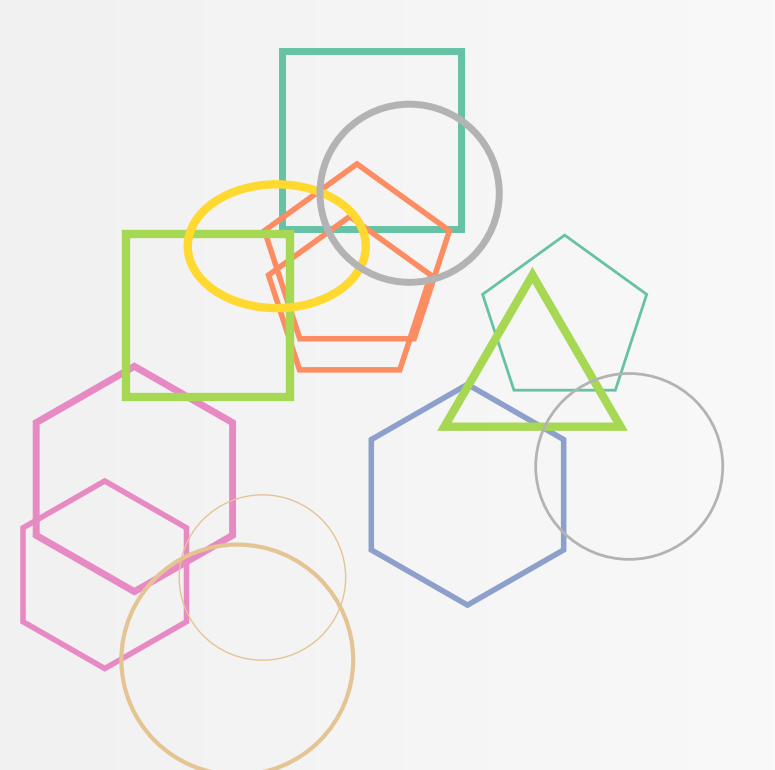[{"shape": "square", "thickness": 2.5, "radius": 0.58, "center": [0.479, 0.818]}, {"shape": "pentagon", "thickness": 1, "radius": 0.56, "center": [0.729, 0.583]}, {"shape": "pentagon", "thickness": 2, "radius": 0.63, "center": [0.461, 0.662]}, {"shape": "pentagon", "thickness": 2, "radius": 0.55, "center": [0.451, 0.609]}, {"shape": "hexagon", "thickness": 2, "radius": 0.72, "center": [0.603, 0.357]}, {"shape": "hexagon", "thickness": 2, "radius": 0.61, "center": [0.135, 0.254]}, {"shape": "hexagon", "thickness": 2.5, "radius": 0.73, "center": [0.173, 0.378]}, {"shape": "square", "thickness": 3, "radius": 0.53, "center": [0.268, 0.59]}, {"shape": "triangle", "thickness": 3, "radius": 0.66, "center": [0.687, 0.511]}, {"shape": "oval", "thickness": 3, "radius": 0.57, "center": [0.357, 0.68]}, {"shape": "circle", "thickness": 0.5, "radius": 0.54, "center": [0.339, 0.25]}, {"shape": "circle", "thickness": 1.5, "radius": 0.75, "center": [0.306, 0.143]}, {"shape": "circle", "thickness": 1, "radius": 0.6, "center": [0.812, 0.394]}, {"shape": "circle", "thickness": 2.5, "radius": 0.58, "center": [0.529, 0.749]}]